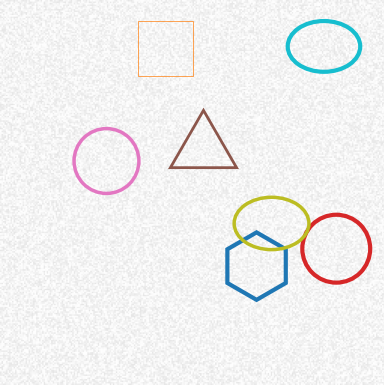[{"shape": "hexagon", "thickness": 3, "radius": 0.44, "center": [0.666, 0.309]}, {"shape": "square", "thickness": 0.5, "radius": 0.36, "center": [0.429, 0.874]}, {"shape": "circle", "thickness": 3, "radius": 0.44, "center": [0.873, 0.354]}, {"shape": "triangle", "thickness": 2, "radius": 0.5, "center": [0.529, 0.614]}, {"shape": "circle", "thickness": 2.5, "radius": 0.42, "center": [0.277, 0.582]}, {"shape": "oval", "thickness": 2.5, "radius": 0.49, "center": [0.705, 0.42]}, {"shape": "oval", "thickness": 3, "radius": 0.47, "center": [0.841, 0.879]}]